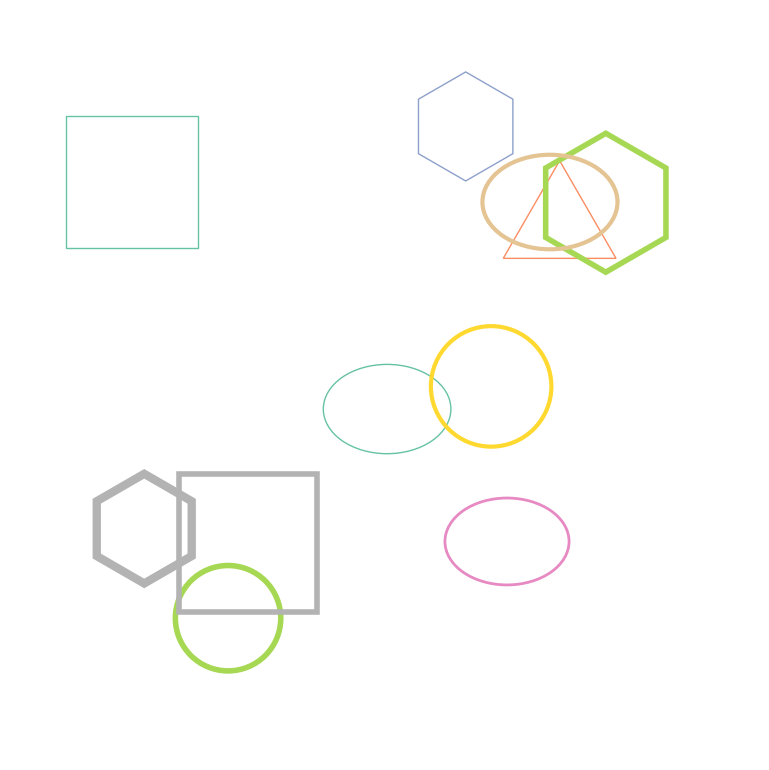[{"shape": "oval", "thickness": 0.5, "radius": 0.41, "center": [0.503, 0.469]}, {"shape": "square", "thickness": 0.5, "radius": 0.43, "center": [0.171, 0.764]}, {"shape": "triangle", "thickness": 0.5, "radius": 0.42, "center": [0.727, 0.707]}, {"shape": "hexagon", "thickness": 0.5, "radius": 0.35, "center": [0.605, 0.836]}, {"shape": "oval", "thickness": 1, "radius": 0.4, "center": [0.658, 0.297]}, {"shape": "hexagon", "thickness": 2, "radius": 0.45, "center": [0.787, 0.737]}, {"shape": "circle", "thickness": 2, "radius": 0.34, "center": [0.296, 0.197]}, {"shape": "circle", "thickness": 1.5, "radius": 0.39, "center": [0.638, 0.498]}, {"shape": "oval", "thickness": 1.5, "radius": 0.44, "center": [0.714, 0.738]}, {"shape": "square", "thickness": 2, "radius": 0.45, "center": [0.322, 0.295]}, {"shape": "hexagon", "thickness": 3, "radius": 0.36, "center": [0.187, 0.313]}]